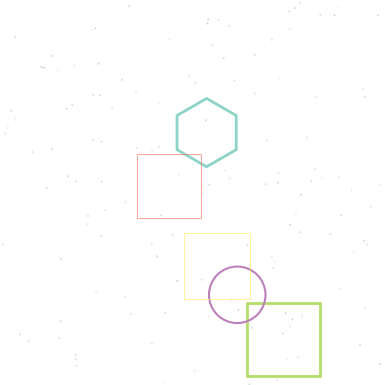[{"shape": "hexagon", "thickness": 2, "radius": 0.44, "center": [0.537, 0.656]}, {"shape": "square", "thickness": 0.5, "radius": 0.42, "center": [0.439, 0.517]}, {"shape": "square", "thickness": 2, "radius": 0.47, "center": [0.736, 0.118]}, {"shape": "circle", "thickness": 1.5, "radius": 0.37, "center": [0.616, 0.234]}, {"shape": "square", "thickness": 0.5, "radius": 0.43, "center": [0.563, 0.309]}]